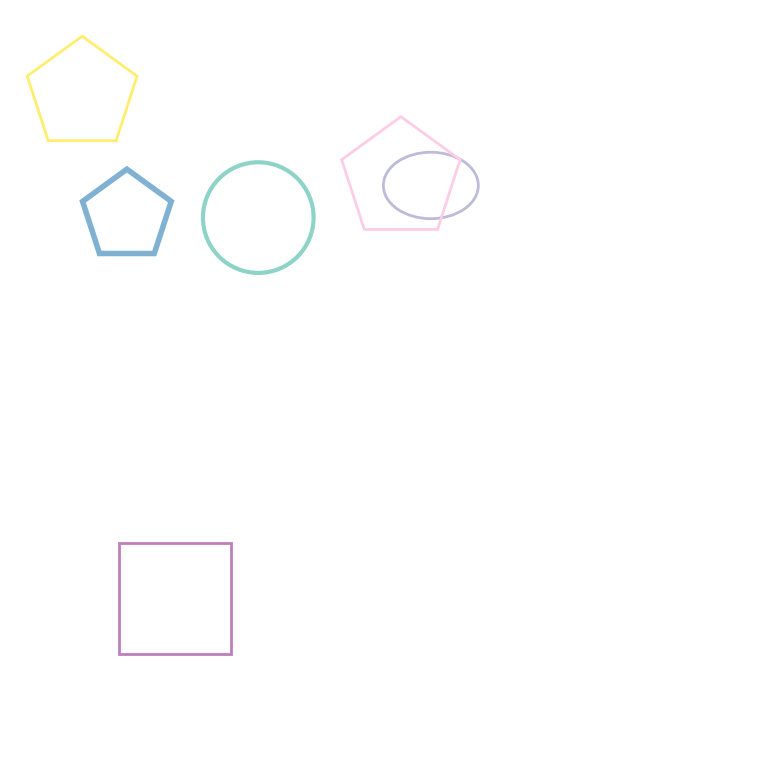[{"shape": "circle", "thickness": 1.5, "radius": 0.36, "center": [0.335, 0.717]}, {"shape": "oval", "thickness": 1, "radius": 0.31, "center": [0.56, 0.759]}, {"shape": "pentagon", "thickness": 2, "radius": 0.3, "center": [0.165, 0.72]}, {"shape": "pentagon", "thickness": 1, "radius": 0.4, "center": [0.521, 0.768]}, {"shape": "square", "thickness": 1, "radius": 0.36, "center": [0.227, 0.223]}, {"shape": "pentagon", "thickness": 1, "radius": 0.38, "center": [0.107, 0.878]}]